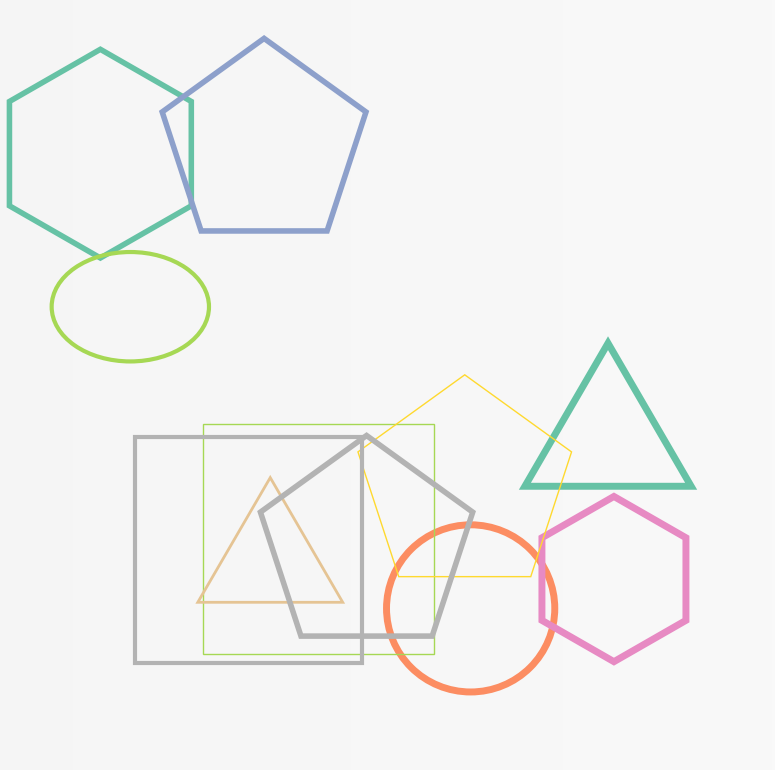[{"shape": "hexagon", "thickness": 2, "radius": 0.68, "center": [0.13, 0.8]}, {"shape": "triangle", "thickness": 2.5, "radius": 0.62, "center": [0.785, 0.43]}, {"shape": "circle", "thickness": 2.5, "radius": 0.54, "center": [0.607, 0.21]}, {"shape": "pentagon", "thickness": 2, "radius": 0.69, "center": [0.341, 0.812]}, {"shape": "hexagon", "thickness": 2.5, "radius": 0.54, "center": [0.792, 0.248]}, {"shape": "square", "thickness": 0.5, "radius": 0.75, "center": [0.411, 0.3]}, {"shape": "oval", "thickness": 1.5, "radius": 0.51, "center": [0.168, 0.602]}, {"shape": "pentagon", "thickness": 0.5, "radius": 0.72, "center": [0.6, 0.368]}, {"shape": "triangle", "thickness": 1, "radius": 0.54, "center": [0.349, 0.272]}, {"shape": "pentagon", "thickness": 2, "radius": 0.72, "center": [0.473, 0.29]}, {"shape": "square", "thickness": 1.5, "radius": 0.73, "center": [0.32, 0.286]}]